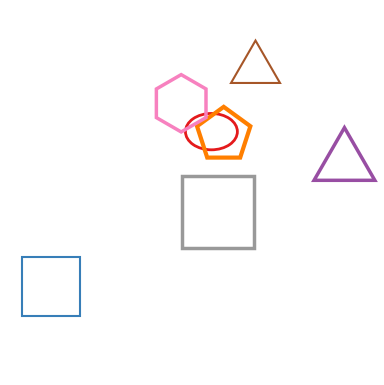[{"shape": "oval", "thickness": 2, "radius": 0.34, "center": [0.549, 0.658]}, {"shape": "square", "thickness": 1.5, "radius": 0.38, "center": [0.133, 0.256]}, {"shape": "triangle", "thickness": 2.5, "radius": 0.46, "center": [0.895, 0.577]}, {"shape": "pentagon", "thickness": 3, "radius": 0.36, "center": [0.581, 0.65]}, {"shape": "triangle", "thickness": 1.5, "radius": 0.37, "center": [0.664, 0.821]}, {"shape": "hexagon", "thickness": 2.5, "radius": 0.37, "center": [0.471, 0.732]}, {"shape": "square", "thickness": 2.5, "radius": 0.47, "center": [0.567, 0.449]}]